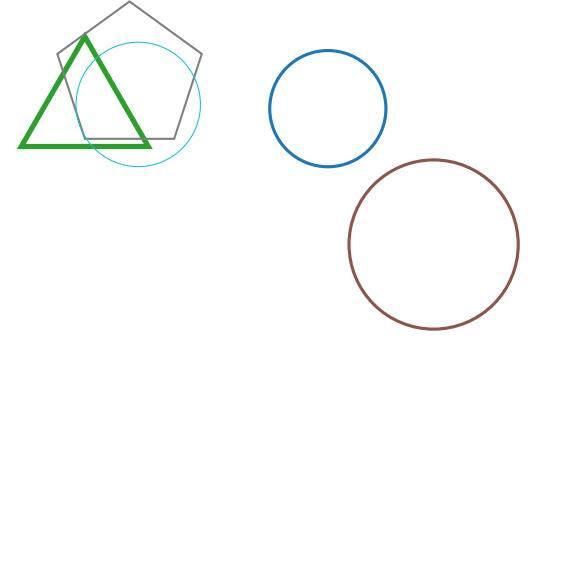[{"shape": "circle", "thickness": 1.5, "radius": 0.5, "center": [0.568, 0.811]}, {"shape": "triangle", "thickness": 2.5, "radius": 0.63, "center": [0.147, 0.809]}, {"shape": "circle", "thickness": 1.5, "radius": 0.73, "center": [0.751, 0.576]}, {"shape": "pentagon", "thickness": 1, "radius": 0.66, "center": [0.224, 0.865]}, {"shape": "circle", "thickness": 0.5, "radius": 0.54, "center": [0.239, 0.818]}]